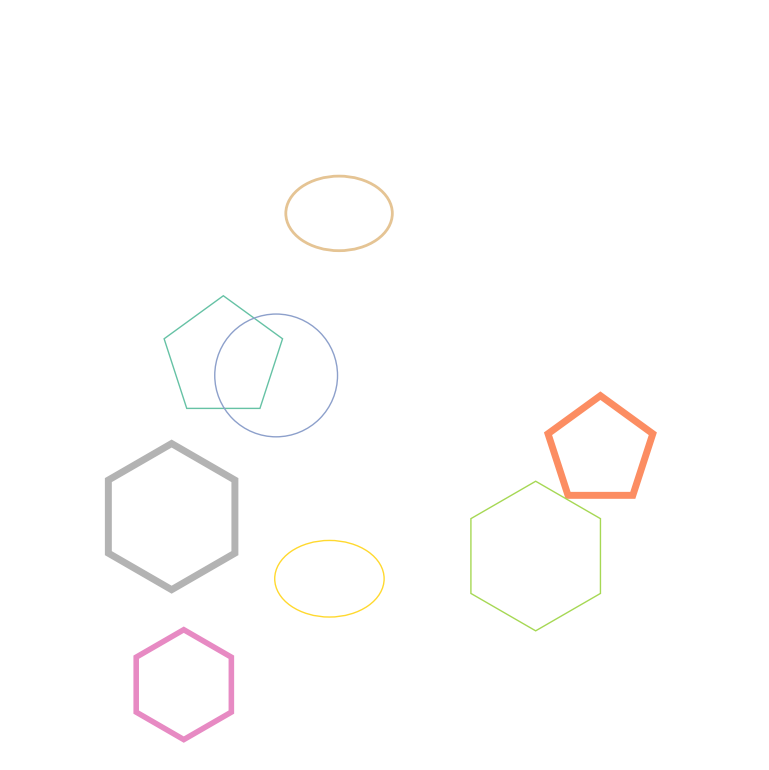[{"shape": "pentagon", "thickness": 0.5, "radius": 0.4, "center": [0.29, 0.535]}, {"shape": "pentagon", "thickness": 2.5, "radius": 0.36, "center": [0.78, 0.415]}, {"shape": "circle", "thickness": 0.5, "radius": 0.4, "center": [0.359, 0.512]}, {"shape": "hexagon", "thickness": 2, "radius": 0.36, "center": [0.239, 0.111]}, {"shape": "hexagon", "thickness": 0.5, "radius": 0.49, "center": [0.696, 0.278]}, {"shape": "oval", "thickness": 0.5, "radius": 0.36, "center": [0.428, 0.248]}, {"shape": "oval", "thickness": 1, "radius": 0.35, "center": [0.44, 0.723]}, {"shape": "hexagon", "thickness": 2.5, "radius": 0.47, "center": [0.223, 0.329]}]